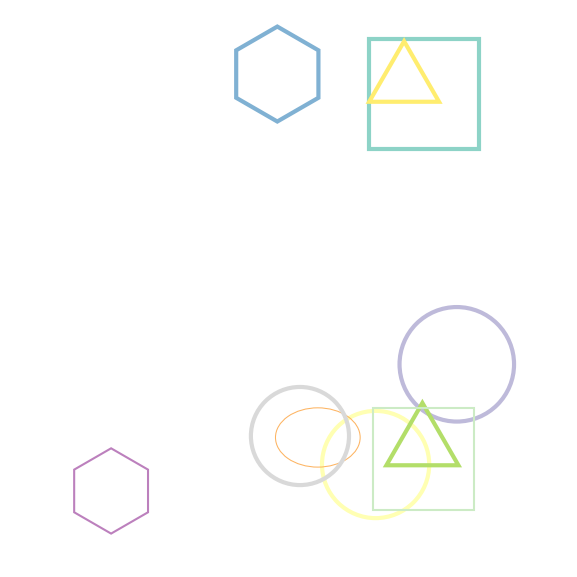[{"shape": "square", "thickness": 2, "radius": 0.47, "center": [0.734, 0.836]}, {"shape": "circle", "thickness": 2, "radius": 0.46, "center": [0.65, 0.195]}, {"shape": "circle", "thickness": 2, "radius": 0.5, "center": [0.791, 0.368]}, {"shape": "hexagon", "thickness": 2, "radius": 0.41, "center": [0.48, 0.871]}, {"shape": "oval", "thickness": 0.5, "radius": 0.37, "center": [0.55, 0.242]}, {"shape": "triangle", "thickness": 2, "radius": 0.36, "center": [0.731, 0.229]}, {"shape": "circle", "thickness": 2, "radius": 0.42, "center": [0.519, 0.244]}, {"shape": "hexagon", "thickness": 1, "radius": 0.37, "center": [0.192, 0.149]}, {"shape": "square", "thickness": 1, "radius": 0.44, "center": [0.734, 0.204]}, {"shape": "triangle", "thickness": 2, "radius": 0.35, "center": [0.7, 0.858]}]